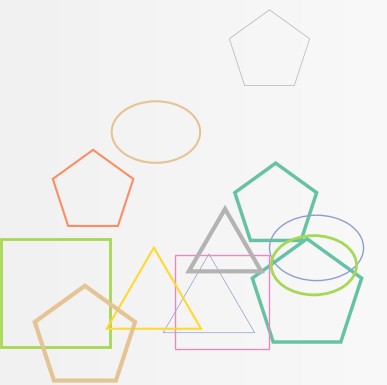[{"shape": "pentagon", "thickness": 2.5, "radius": 0.56, "center": [0.712, 0.465]}, {"shape": "pentagon", "thickness": 2.5, "radius": 0.74, "center": [0.792, 0.232]}, {"shape": "pentagon", "thickness": 1.5, "radius": 0.55, "center": [0.24, 0.501]}, {"shape": "oval", "thickness": 1, "radius": 0.61, "center": [0.817, 0.356]}, {"shape": "triangle", "thickness": 0.5, "radius": 0.68, "center": [0.539, 0.204]}, {"shape": "square", "thickness": 1, "radius": 0.61, "center": [0.573, 0.215]}, {"shape": "square", "thickness": 2, "radius": 0.7, "center": [0.144, 0.239]}, {"shape": "oval", "thickness": 2, "radius": 0.55, "center": [0.81, 0.311]}, {"shape": "triangle", "thickness": 1.5, "radius": 0.7, "center": [0.397, 0.216]}, {"shape": "oval", "thickness": 1.5, "radius": 0.57, "center": [0.402, 0.657]}, {"shape": "pentagon", "thickness": 3, "radius": 0.68, "center": [0.219, 0.122]}, {"shape": "pentagon", "thickness": 0.5, "radius": 0.54, "center": [0.695, 0.866]}, {"shape": "triangle", "thickness": 3, "radius": 0.54, "center": [0.581, 0.349]}]